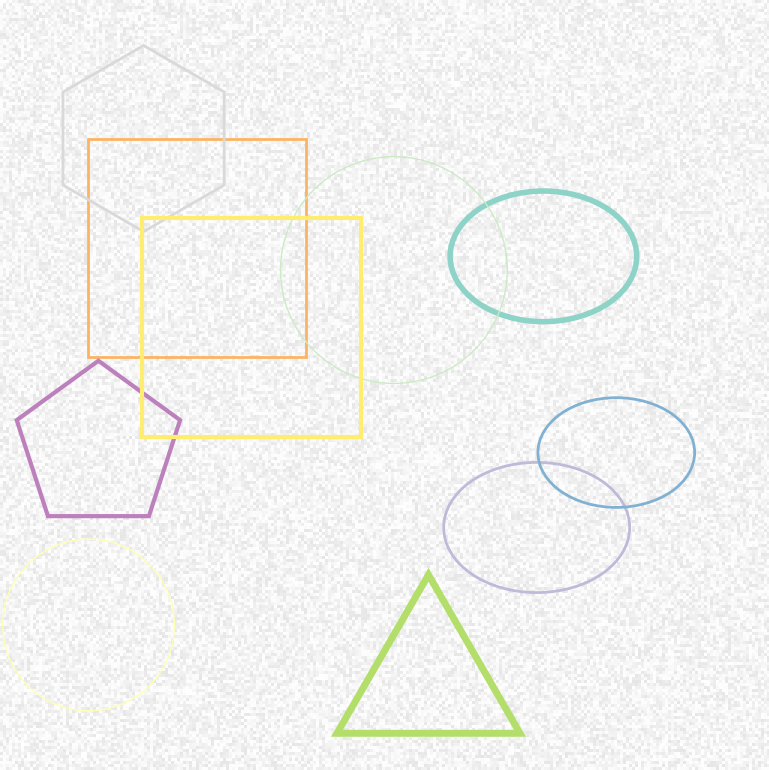[{"shape": "oval", "thickness": 2, "radius": 0.61, "center": [0.706, 0.667]}, {"shape": "circle", "thickness": 0.5, "radius": 0.56, "center": [0.115, 0.188]}, {"shape": "oval", "thickness": 1, "radius": 0.6, "center": [0.697, 0.315]}, {"shape": "oval", "thickness": 1, "radius": 0.51, "center": [0.8, 0.412]}, {"shape": "square", "thickness": 1, "radius": 0.71, "center": [0.256, 0.678]}, {"shape": "triangle", "thickness": 2.5, "radius": 0.69, "center": [0.556, 0.116]}, {"shape": "hexagon", "thickness": 1, "radius": 0.6, "center": [0.186, 0.82]}, {"shape": "pentagon", "thickness": 1.5, "radius": 0.56, "center": [0.128, 0.42]}, {"shape": "circle", "thickness": 0.5, "radius": 0.74, "center": [0.512, 0.649]}, {"shape": "square", "thickness": 1.5, "radius": 0.71, "center": [0.327, 0.575]}]